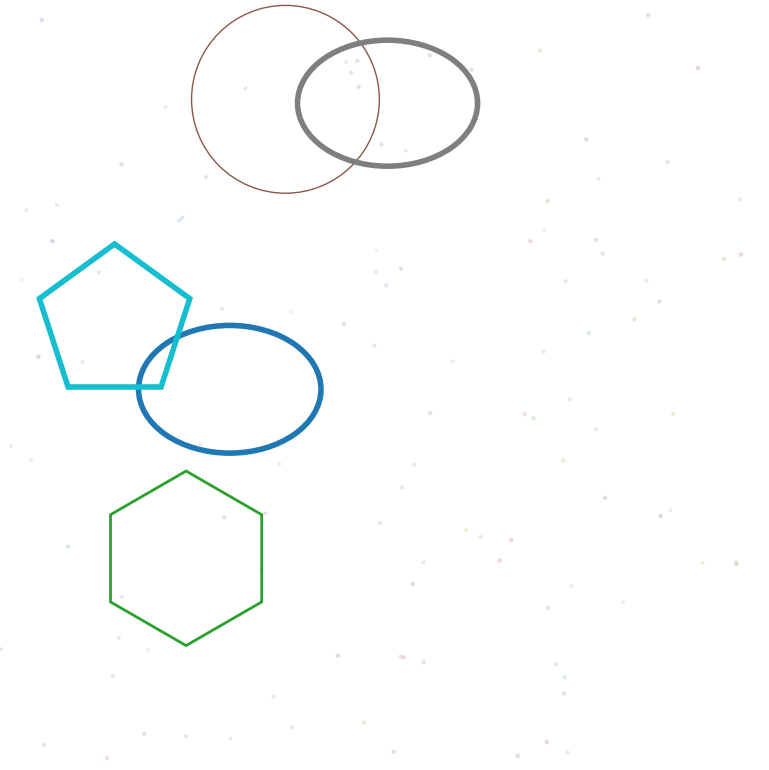[{"shape": "oval", "thickness": 2, "radius": 0.59, "center": [0.298, 0.494]}, {"shape": "hexagon", "thickness": 1, "radius": 0.57, "center": [0.242, 0.275]}, {"shape": "circle", "thickness": 0.5, "radius": 0.61, "center": [0.371, 0.871]}, {"shape": "oval", "thickness": 2, "radius": 0.58, "center": [0.503, 0.866]}, {"shape": "pentagon", "thickness": 2, "radius": 0.51, "center": [0.149, 0.58]}]